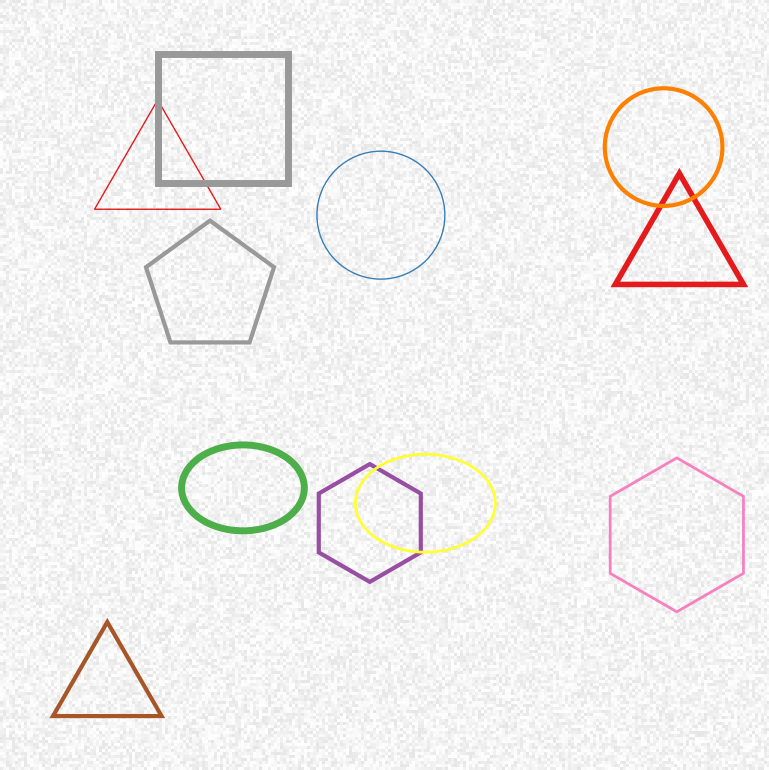[{"shape": "triangle", "thickness": 2, "radius": 0.48, "center": [0.882, 0.679]}, {"shape": "triangle", "thickness": 0.5, "radius": 0.47, "center": [0.205, 0.776]}, {"shape": "circle", "thickness": 0.5, "radius": 0.42, "center": [0.495, 0.721]}, {"shape": "oval", "thickness": 2.5, "radius": 0.4, "center": [0.316, 0.366]}, {"shape": "hexagon", "thickness": 1.5, "radius": 0.38, "center": [0.48, 0.321]}, {"shape": "circle", "thickness": 1.5, "radius": 0.38, "center": [0.862, 0.809]}, {"shape": "oval", "thickness": 1, "radius": 0.45, "center": [0.552, 0.346]}, {"shape": "triangle", "thickness": 1.5, "radius": 0.41, "center": [0.139, 0.111]}, {"shape": "hexagon", "thickness": 1, "radius": 0.5, "center": [0.879, 0.305]}, {"shape": "square", "thickness": 2.5, "radius": 0.42, "center": [0.29, 0.846]}, {"shape": "pentagon", "thickness": 1.5, "radius": 0.44, "center": [0.273, 0.626]}]